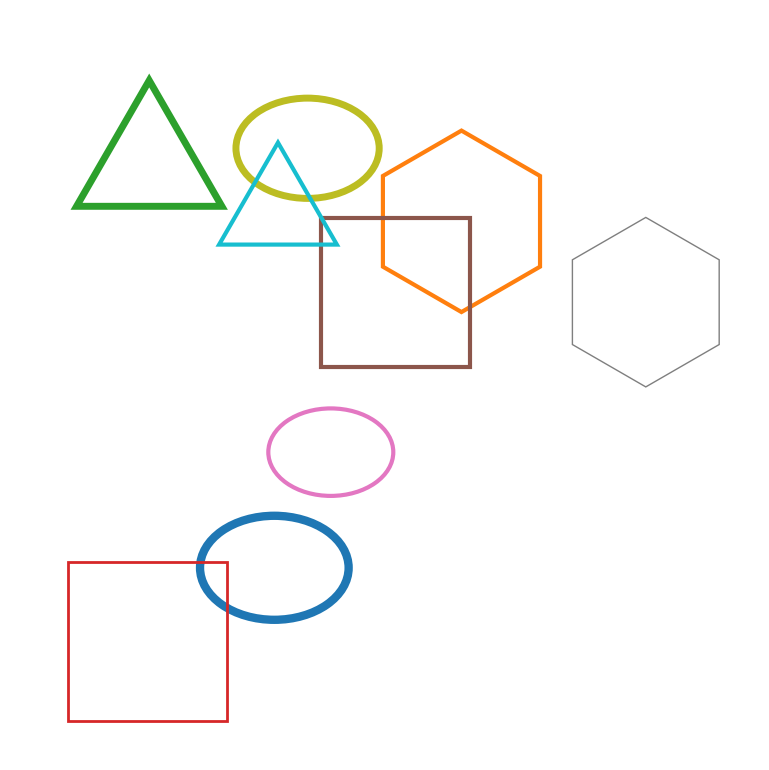[{"shape": "oval", "thickness": 3, "radius": 0.48, "center": [0.356, 0.263]}, {"shape": "hexagon", "thickness": 1.5, "radius": 0.59, "center": [0.599, 0.713]}, {"shape": "triangle", "thickness": 2.5, "radius": 0.54, "center": [0.194, 0.787]}, {"shape": "square", "thickness": 1, "radius": 0.52, "center": [0.192, 0.167]}, {"shape": "square", "thickness": 1.5, "radius": 0.48, "center": [0.514, 0.621]}, {"shape": "oval", "thickness": 1.5, "radius": 0.41, "center": [0.43, 0.413]}, {"shape": "hexagon", "thickness": 0.5, "radius": 0.55, "center": [0.839, 0.608]}, {"shape": "oval", "thickness": 2.5, "radius": 0.47, "center": [0.399, 0.807]}, {"shape": "triangle", "thickness": 1.5, "radius": 0.44, "center": [0.361, 0.726]}]